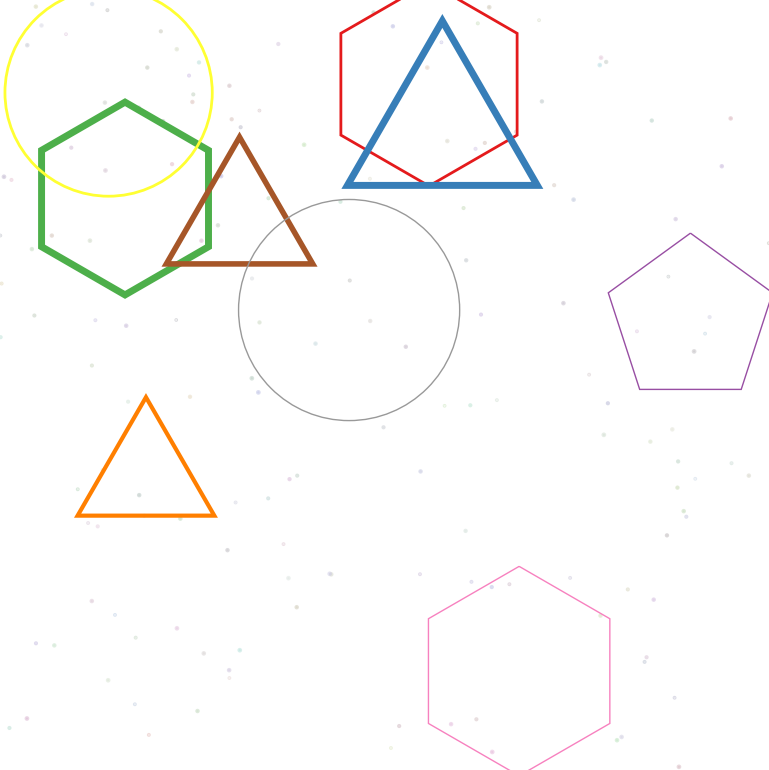[{"shape": "hexagon", "thickness": 1, "radius": 0.66, "center": [0.557, 0.891]}, {"shape": "triangle", "thickness": 2.5, "radius": 0.71, "center": [0.574, 0.83]}, {"shape": "hexagon", "thickness": 2.5, "radius": 0.63, "center": [0.162, 0.742]}, {"shape": "pentagon", "thickness": 0.5, "radius": 0.56, "center": [0.897, 0.585]}, {"shape": "triangle", "thickness": 1.5, "radius": 0.51, "center": [0.19, 0.382]}, {"shape": "circle", "thickness": 1, "radius": 0.67, "center": [0.141, 0.88]}, {"shape": "triangle", "thickness": 2, "radius": 0.55, "center": [0.311, 0.712]}, {"shape": "hexagon", "thickness": 0.5, "radius": 0.68, "center": [0.674, 0.128]}, {"shape": "circle", "thickness": 0.5, "radius": 0.72, "center": [0.453, 0.597]}]